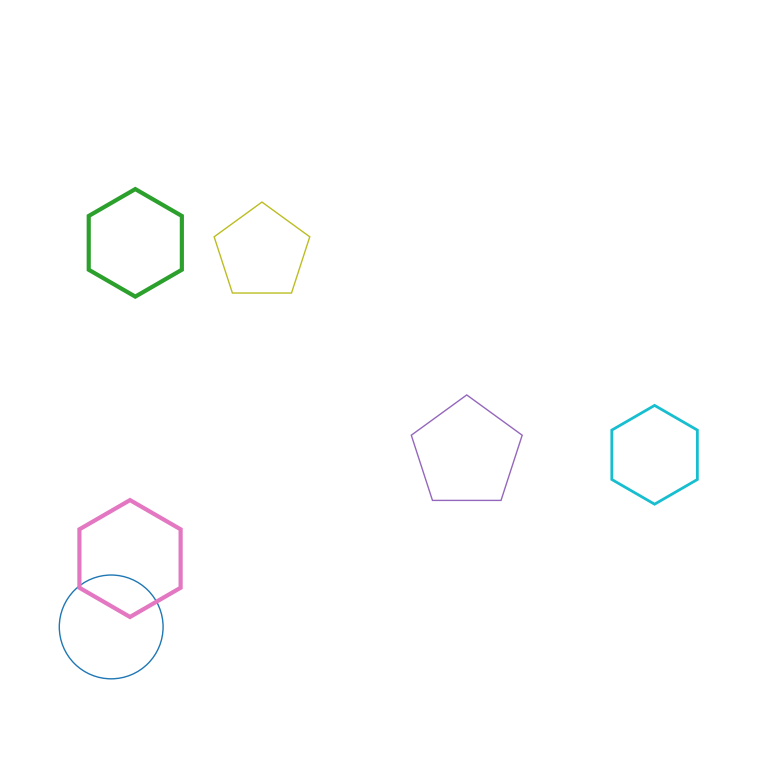[{"shape": "circle", "thickness": 0.5, "radius": 0.34, "center": [0.144, 0.186]}, {"shape": "hexagon", "thickness": 1.5, "radius": 0.35, "center": [0.176, 0.685]}, {"shape": "pentagon", "thickness": 0.5, "radius": 0.38, "center": [0.606, 0.411]}, {"shape": "hexagon", "thickness": 1.5, "radius": 0.38, "center": [0.169, 0.275]}, {"shape": "pentagon", "thickness": 0.5, "radius": 0.33, "center": [0.34, 0.672]}, {"shape": "hexagon", "thickness": 1, "radius": 0.32, "center": [0.85, 0.409]}]